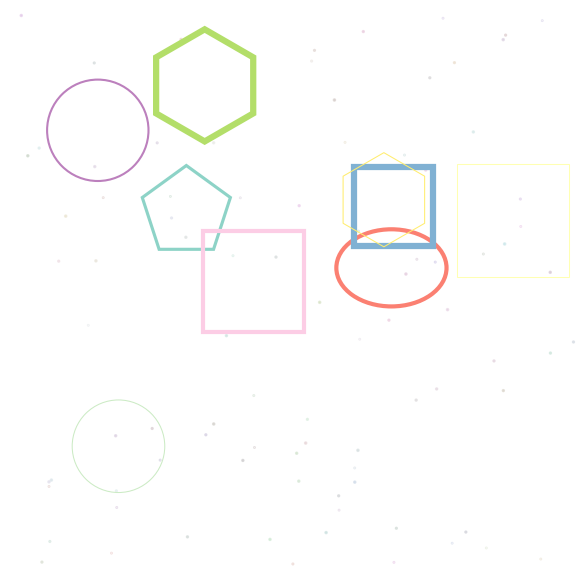[{"shape": "pentagon", "thickness": 1.5, "radius": 0.4, "center": [0.323, 0.632]}, {"shape": "square", "thickness": 0.5, "radius": 0.49, "center": [0.889, 0.617]}, {"shape": "oval", "thickness": 2, "radius": 0.48, "center": [0.678, 0.535]}, {"shape": "square", "thickness": 3, "radius": 0.34, "center": [0.682, 0.641]}, {"shape": "hexagon", "thickness": 3, "radius": 0.49, "center": [0.354, 0.851]}, {"shape": "square", "thickness": 2, "radius": 0.43, "center": [0.439, 0.512]}, {"shape": "circle", "thickness": 1, "radius": 0.44, "center": [0.169, 0.773]}, {"shape": "circle", "thickness": 0.5, "radius": 0.4, "center": [0.205, 0.226]}, {"shape": "hexagon", "thickness": 0.5, "radius": 0.41, "center": [0.665, 0.653]}]